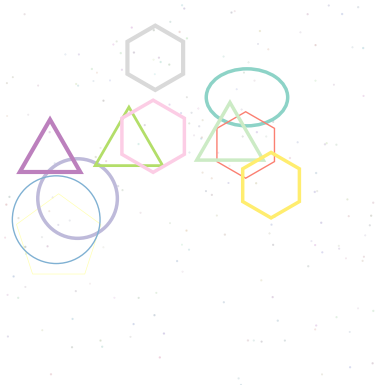[{"shape": "oval", "thickness": 2.5, "radius": 0.53, "center": [0.641, 0.747]}, {"shape": "pentagon", "thickness": 0.5, "radius": 0.58, "center": [0.152, 0.381]}, {"shape": "circle", "thickness": 2.5, "radius": 0.52, "center": [0.201, 0.484]}, {"shape": "hexagon", "thickness": 1, "radius": 0.43, "center": [0.638, 0.623]}, {"shape": "circle", "thickness": 1, "radius": 0.57, "center": [0.146, 0.429]}, {"shape": "triangle", "thickness": 2, "radius": 0.51, "center": [0.335, 0.62]}, {"shape": "hexagon", "thickness": 2.5, "radius": 0.47, "center": [0.398, 0.646]}, {"shape": "hexagon", "thickness": 3, "radius": 0.42, "center": [0.403, 0.85]}, {"shape": "triangle", "thickness": 3, "radius": 0.45, "center": [0.13, 0.599]}, {"shape": "triangle", "thickness": 2.5, "radius": 0.5, "center": [0.597, 0.634]}, {"shape": "hexagon", "thickness": 2.5, "radius": 0.43, "center": [0.704, 0.519]}]